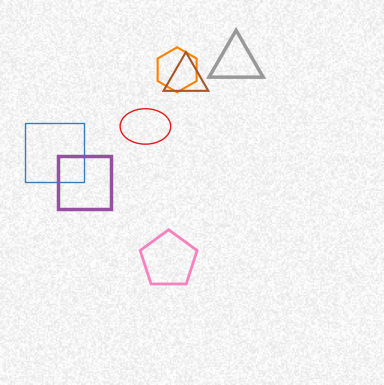[{"shape": "oval", "thickness": 1, "radius": 0.33, "center": [0.378, 0.672]}, {"shape": "square", "thickness": 1, "radius": 0.38, "center": [0.142, 0.604]}, {"shape": "square", "thickness": 2.5, "radius": 0.35, "center": [0.22, 0.526]}, {"shape": "hexagon", "thickness": 1.5, "radius": 0.29, "center": [0.46, 0.819]}, {"shape": "triangle", "thickness": 1.5, "radius": 0.34, "center": [0.483, 0.798]}, {"shape": "pentagon", "thickness": 2, "radius": 0.39, "center": [0.438, 0.325]}, {"shape": "triangle", "thickness": 2.5, "radius": 0.41, "center": [0.613, 0.84]}]